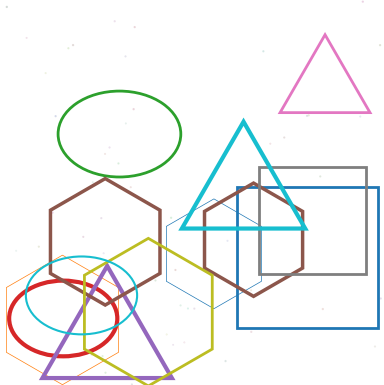[{"shape": "hexagon", "thickness": 0.5, "radius": 0.71, "center": [0.556, 0.341]}, {"shape": "square", "thickness": 2, "radius": 0.92, "center": [0.799, 0.332]}, {"shape": "hexagon", "thickness": 0.5, "radius": 0.84, "center": [0.162, 0.169]}, {"shape": "oval", "thickness": 2, "radius": 0.8, "center": [0.31, 0.652]}, {"shape": "oval", "thickness": 3, "radius": 0.7, "center": [0.164, 0.173]}, {"shape": "triangle", "thickness": 3, "radius": 0.97, "center": [0.278, 0.115]}, {"shape": "hexagon", "thickness": 2.5, "radius": 0.82, "center": [0.273, 0.372]}, {"shape": "hexagon", "thickness": 2.5, "radius": 0.74, "center": [0.659, 0.377]}, {"shape": "triangle", "thickness": 2, "radius": 0.67, "center": [0.844, 0.775]}, {"shape": "square", "thickness": 2, "radius": 0.69, "center": [0.812, 0.427]}, {"shape": "hexagon", "thickness": 2, "radius": 0.96, "center": [0.385, 0.189]}, {"shape": "oval", "thickness": 1.5, "radius": 0.72, "center": [0.212, 0.233]}, {"shape": "triangle", "thickness": 3, "radius": 0.92, "center": [0.633, 0.499]}]